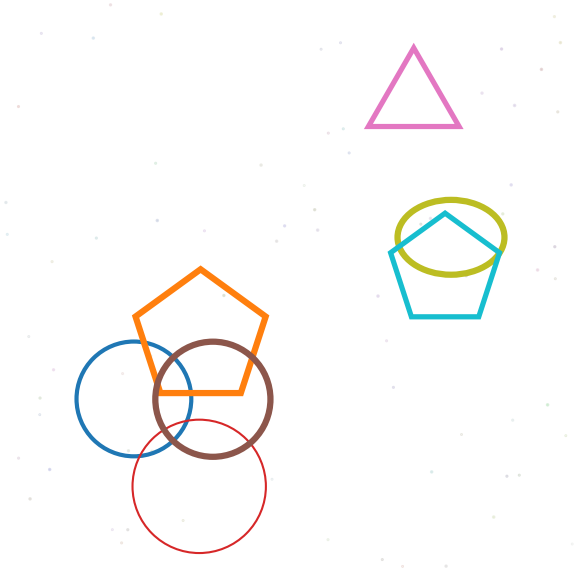[{"shape": "circle", "thickness": 2, "radius": 0.5, "center": [0.232, 0.308]}, {"shape": "pentagon", "thickness": 3, "radius": 0.59, "center": [0.347, 0.414]}, {"shape": "circle", "thickness": 1, "radius": 0.58, "center": [0.345, 0.157]}, {"shape": "circle", "thickness": 3, "radius": 0.5, "center": [0.369, 0.308]}, {"shape": "triangle", "thickness": 2.5, "radius": 0.45, "center": [0.716, 0.825]}, {"shape": "oval", "thickness": 3, "radius": 0.46, "center": [0.781, 0.588]}, {"shape": "pentagon", "thickness": 2.5, "radius": 0.5, "center": [0.771, 0.531]}]